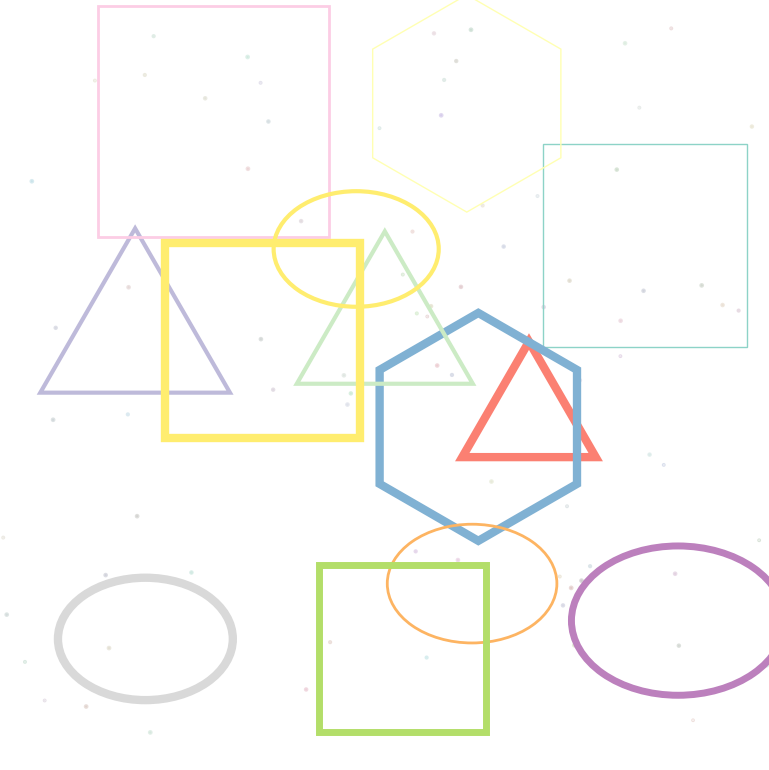[{"shape": "square", "thickness": 0.5, "radius": 0.66, "center": [0.837, 0.681]}, {"shape": "hexagon", "thickness": 0.5, "radius": 0.71, "center": [0.606, 0.866]}, {"shape": "triangle", "thickness": 1.5, "radius": 0.71, "center": [0.175, 0.561]}, {"shape": "triangle", "thickness": 3, "radius": 0.5, "center": [0.687, 0.456]}, {"shape": "hexagon", "thickness": 3, "radius": 0.74, "center": [0.621, 0.446]}, {"shape": "oval", "thickness": 1, "radius": 0.55, "center": [0.613, 0.242]}, {"shape": "square", "thickness": 2.5, "radius": 0.54, "center": [0.522, 0.157]}, {"shape": "square", "thickness": 1, "radius": 0.75, "center": [0.277, 0.842]}, {"shape": "oval", "thickness": 3, "radius": 0.57, "center": [0.189, 0.17]}, {"shape": "oval", "thickness": 2.5, "radius": 0.69, "center": [0.881, 0.194]}, {"shape": "triangle", "thickness": 1.5, "radius": 0.66, "center": [0.5, 0.568]}, {"shape": "square", "thickness": 3, "radius": 0.63, "center": [0.341, 0.558]}, {"shape": "oval", "thickness": 1.5, "radius": 0.54, "center": [0.463, 0.677]}]